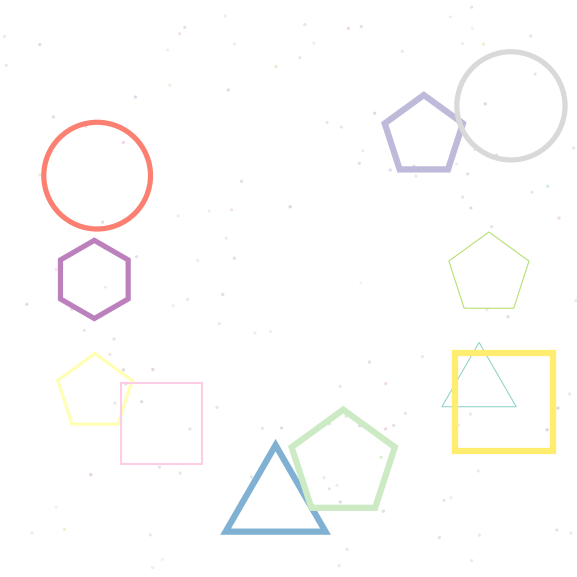[{"shape": "triangle", "thickness": 0.5, "radius": 0.37, "center": [0.83, 0.332]}, {"shape": "pentagon", "thickness": 1.5, "radius": 0.34, "center": [0.164, 0.319]}, {"shape": "pentagon", "thickness": 3, "radius": 0.36, "center": [0.734, 0.763]}, {"shape": "circle", "thickness": 2.5, "radius": 0.46, "center": [0.168, 0.695]}, {"shape": "triangle", "thickness": 3, "radius": 0.5, "center": [0.477, 0.128]}, {"shape": "pentagon", "thickness": 0.5, "radius": 0.36, "center": [0.847, 0.524]}, {"shape": "square", "thickness": 1, "radius": 0.35, "center": [0.28, 0.266]}, {"shape": "circle", "thickness": 2.5, "radius": 0.47, "center": [0.885, 0.816]}, {"shape": "hexagon", "thickness": 2.5, "radius": 0.34, "center": [0.163, 0.515]}, {"shape": "pentagon", "thickness": 3, "radius": 0.47, "center": [0.594, 0.196]}, {"shape": "square", "thickness": 3, "radius": 0.43, "center": [0.873, 0.303]}]